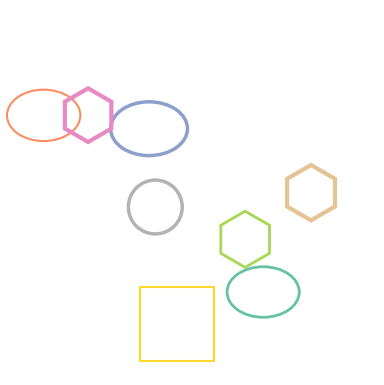[{"shape": "oval", "thickness": 2, "radius": 0.47, "center": [0.684, 0.242]}, {"shape": "oval", "thickness": 1.5, "radius": 0.48, "center": [0.113, 0.7]}, {"shape": "oval", "thickness": 2.5, "radius": 0.5, "center": [0.387, 0.666]}, {"shape": "hexagon", "thickness": 3, "radius": 0.35, "center": [0.229, 0.701]}, {"shape": "hexagon", "thickness": 2, "radius": 0.36, "center": [0.637, 0.378]}, {"shape": "square", "thickness": 1.5, "radius": 0.48, "center": [0.46, 0.158]}, {"shape": "hexagon", "thickness": 3, "radius": 0.36, "center": [0.808, 0.5]}, {"shape": "circle", "thickness": 2.5, "radius": 0.35, "center": [0.403, 0.462]}]